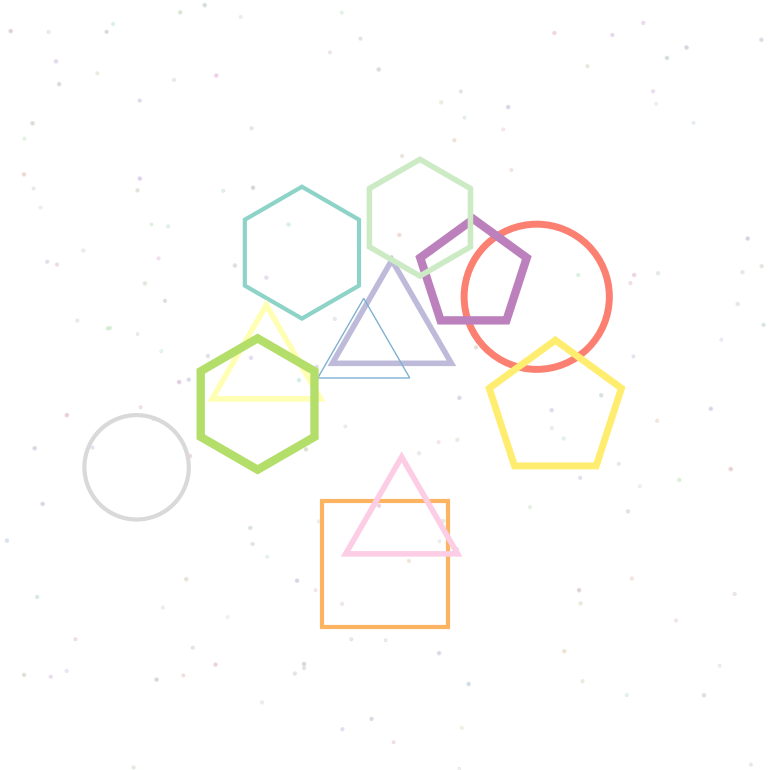[{"shape": "hexagon", "thickness": 1.5, "radius": 0.43, "center": [0.392, 0.672]}, {"shape": "triangle", "thickness": 2, "radius": 0.41, "center": [0.346, 0.523]}, {"shape": "triangle", "thickness": 2, "radius": 0.45, "center": [0.509, 0.573]}, {"shape": "circle", "thickness": 2.5, "radius": 0.47, "center": [0.697, 0.615]}, {"shape": "triangle", "thickness": 0.5, "radius": 0.34, "center": [0.472, 0.544]}, {"shape": "square", "thickness": 1.5, "radius": 0.41, "center": [0.5, 0.267]}, {"shape": "hexagon", "thickness": 3, "radius": 0.43, "center": [0.335, 0.475]}, {"shape": "triangle", "thickness": 2, "radius": 0.42, "center": [0.522, 0.323]}, {"shape": "circle", "thickness": 1.5, "radius": 0.34, "center": [0.177, 0.393]}, {"shape": "pentagon", "thickness": 3, "radius": 0.36, "center": [0.615, 0.643]}, {"shape": "hexagon", "thickness": 2, "radius": 0.38, "center": [0.545, 0.717]}, {"shape": "pentagon", "thickness": 2.5, "radius": 0.45, "center": [0.721, 0.468]}]